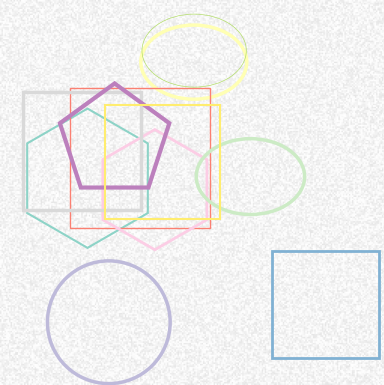[{"shape": "hexagon", "thickness": 1.5, "radius": 0.9, "center": [0.227, 0.537]}, {"shape": "oval", "thickness": 2.5, "radius": 0.69, "center": [0.503, 0.839]}, {"shape": "circle", "thickness": 2.5, "radius": 0.8, "center": [0.283, 0.163]}, {"shape": "square", "thickness": 1, "radius": 0.91, "center": [0.364, 0.589]}, {"shape": "square", "thickness": 2, "radius": 0.69, "center": [0.846, 0.209]}, {"shape": "oval", "thickness": 0.5, "radius": 0.68, "center": [0.504, 0.868]}, {"shape": "hexagon", "thickness": 2, "radius": 0.78, "center": [0.402, 0.507]}, {"shape": "square", "thickness": 2.5, "radius": 0.76, "center": [0.213, 0.607]}, {"shape": "pentagon", "thickness": 3, "radius": 0.75, "center": [0.298, 0.634]}, {"shape": "oval", "thickness": 2.5, "radius": 0.7, "center": [0.65, 0.541]}, {"shape": "square", "thickness": 1.5, "radius": 0.74, "center": [0.422, 0.58]}]